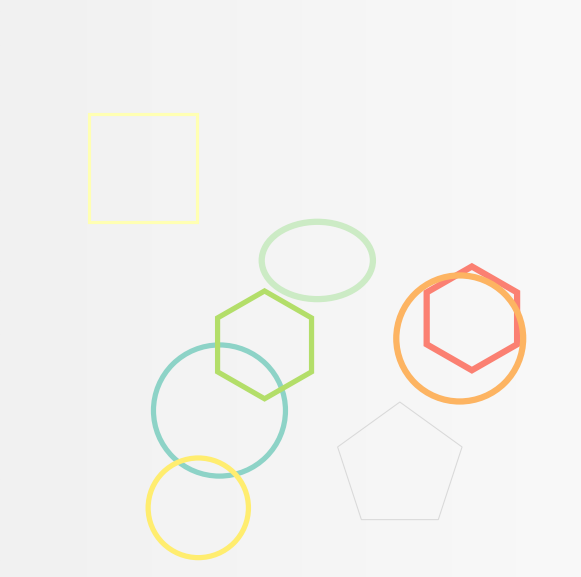[{"shape": "circle", "thickness": 2.5, "radius": 0.57, "center": [0.378, 0.288]}, {"shape": "square", "thickness": 1.5, "radius": 0.47, "center": [0.246, 0.708]}, {"shape": "hexagon", "thickness": 3, "radius": 0.45, "center": [0.812, 0.448]}, {"shape": "circle", "thickness": 3, "radius": 0.55, "center": [0.791, 0.413]}, {"shape": "hexagon", "thickness": 2.5, "radius": 0.47, "center": [0.455, 0.402]}, {"shape": "pentagon", "thickness": 0.5, "radius": 0.56, "center": [0.688, 0.19]}, {"shape": "oval", "thickness": 3, "radius": 0.48, "center": [0.546, 0.548]}, {"shape": "circle", "thickness": 2.5, "radius": 0.43, "center": [0.341, 0.12]}]